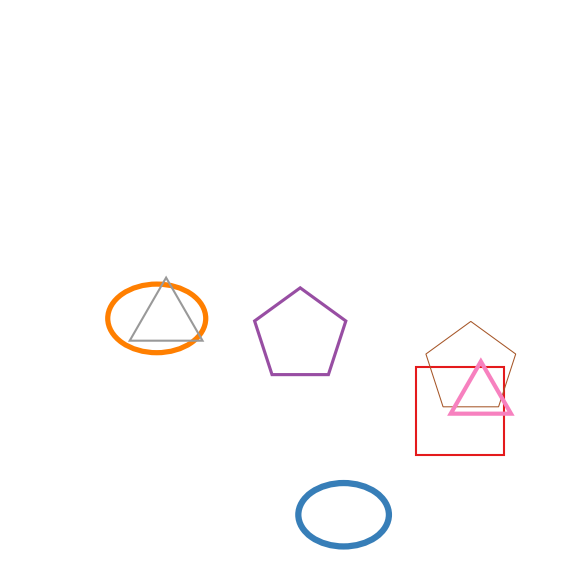[{"shape": "square", "thickness": 1, "radius": 0.38, "center": [0.797, 0.288]}, {"shape": "oval", "thickness": 3, "radius": 0.39, "center": [0.595, 0.108]}, {"shape": "pentagon", "thickness": 1.5, "radius": 0.42, "center": [0.52, 0.418]}, {"shape": "oval", "thickness": 2.5, "radius": 0.42, "center": [0.271, 0.448]}, {"shape": "pentagon", "thickness": 0.5, "radius": 0.41, "center": [0.815, 0.361]}, {"shape": "triangle", "thickness": 2, "radius": 0.3, "center": [0.833, 0.313]}, {"shape": "triangle", "thickness": 1, "radius": 0.36, "center": [0.288, 0.446]}]